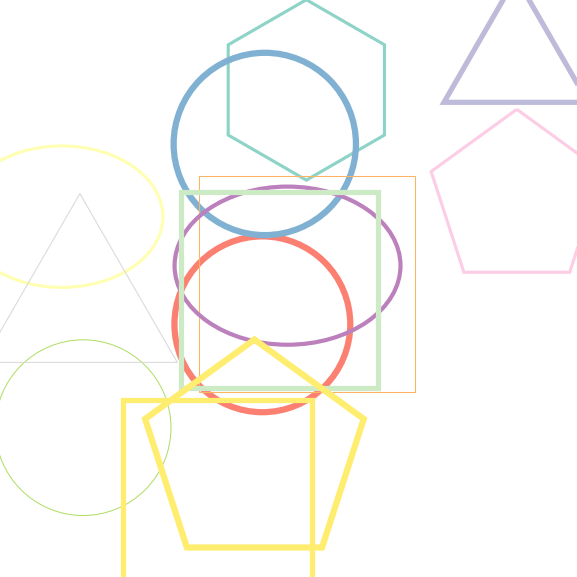[{"shape": "hexagon", "thickness": 1.5, "radius": 0.78, "center": [0.53, 0.843]}, {"shape": "oval", "thickness": 1.5, "radius": 0.87, "center": [0.107, 0.624]}, {"shape": "triangle", "thickness": 2.5, "radius": 0.72, "center": [0.894, 0.894]}, {"shape": "circle", "thickness": 3, "radius": 0.76, "center": [0.454, 0.438]}, {"shape": "circle", "thickness": 3, "radius": 0.79, "center": [0.459, 0.75]}, {"shape": "square", "thickness": 0.5, "radius": 0.94, "center": [0.532, 0.507]}, {"shape": "circle", "thickness": 0.5, "radius": 0.76, "center": [0.144, 0.259]}, {"shape": "pentagon", "thickness": 1.5, "radius": 0.78, "center": [0.895, 0.654]}, {"shape": "triangle", "thickness": 0.5, "radius": 0.97, "center": [0.138, 0.469]}, {"shape": "oval", "thickness": 2, "radius": 0.98, "center": [0.498, 0.539]}, {"shape": "square", "thickness": 2.5, "radius": 0.85, "center": [0.484, 0.497]}, {"shape": "square", "thickness": 2.5, "radius": 0.82, "center": [0.377, 0.142]}, {"shape": "pentagon", "thickness": 3, "radius": 1.0, "center": [0.441, 0.212]}]